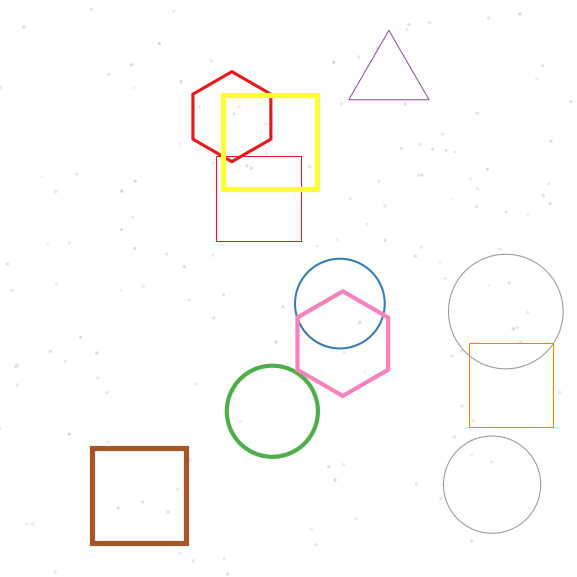[{"shape": "hexagon", "thickness": 1.5, "radius": 0.39, "center": [0.402, 0.797]}, {"shape": "square", "thickness": 0.5, "radius": 0.37, "center": [0.448, 0.655]}, {"shape": "circle", "thickness": 1, "radius": 0.39, "center": [0.589, 0.473]}, {"shape": "circle", "thickness": 2, "radius": 0.39, "center": [0.472, 0.287]}, {"shape": "triangle", "thickness": 0.5, "radius": 0.4, "center": [0.673, 0.867]}, {"shape": "square", "thickness": 0.5, "radius": 0.36, "center": [0.885, 0.332]}, {"shape": "square", "thickness": 2.5, "radius": 0.41, "center": [0.467, 0.753]}, {"shape": "square", "thickness": 2.5, "radius": 0.41, "center": [0.241, 0.141]}, {"shape": "hexagon", "thickness": 2, "radius": 0.45, "center": [0.594, 0.404]}, {"shape": "circle", "thickness": 0.5, "radius": 0.5, "center": [0.876, 0.46]}, {"shape": "circle", "thickness": 0.5, "radius": 0.42, "center": [0.852, 0.16]}]